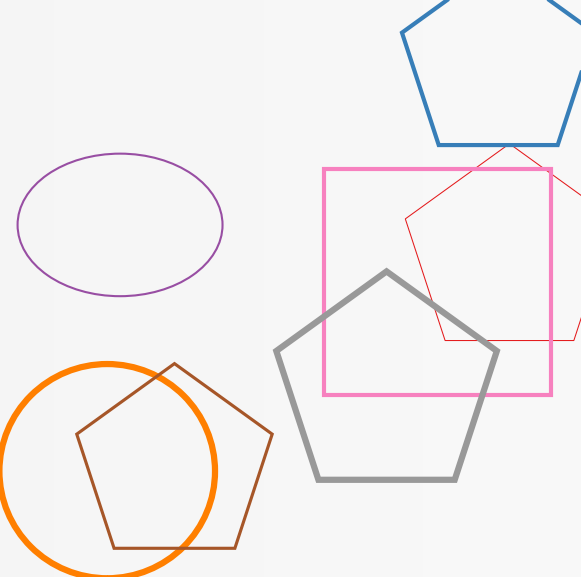[{"shape": "pentagon", "thickness": 0.5, "radius": 0.94, "center": [0.877, 0.562]}, {"shape": "pentagon", "thickness": 2, "radius": 0.87, "center": [0.857, 0.889]}, {"shape": "oval", "thickness": 1, "radius": 0.88, "center": [0.207, 0.61]}, {"shape": "circle", "thickness": 3, "radius": 0.93, "center": [0.184, 0.183]}, {"shape": "pentagon", "thickness": 1.5, "radius": 0.88, "center": [0.3, 0.193]}, {"shape": "square", "thickness": 2, "radius": 0.98, "center": [0.752, 0.51]}, {"shape": "pentagon", "thickness": 3, "radius": 1.0, "center": [0.665, 0.33]}]